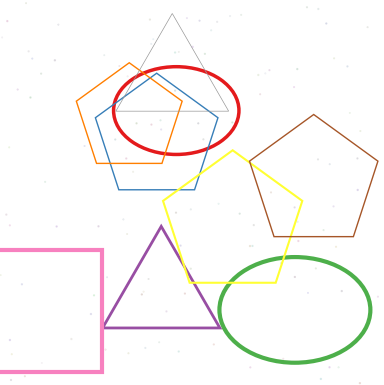[{"shape": "oval", "thickness": 2.5, "radius": 0.81, "center": [0.458, 0.713]}, {"shape": "pentagon", "thickness": 1, "radius": 0.84, "center": [0.407, 0.642]}, {"shape": "oval", "thickness": 3, "radius": 0.98, "center": [0.766, 0.195]}, {"shape": "triangle", "thickness": 2, "radius": 0.88, "center": [0.419, 0.236]}, {"shape": "pentagon", "thickness": 1, "radius": 0.72, "center": [0.336, 0.692]}, {"shape": "pentagon", "thickness": 1.5, "radius": 0.95, "center": [0.604, 0.419]}, {"shape": "pentagon", "thickness": 1, "radius": 0.88, "center": [0.815, 0.527]}, {"shape": "square", "thickness": 3, "radius": 0.79, "center": [0.106, 0.191]}, {"shape": "triangle", "thickness": 0.5, "radius": 0.85, "center": [0.447, 0.796]}]